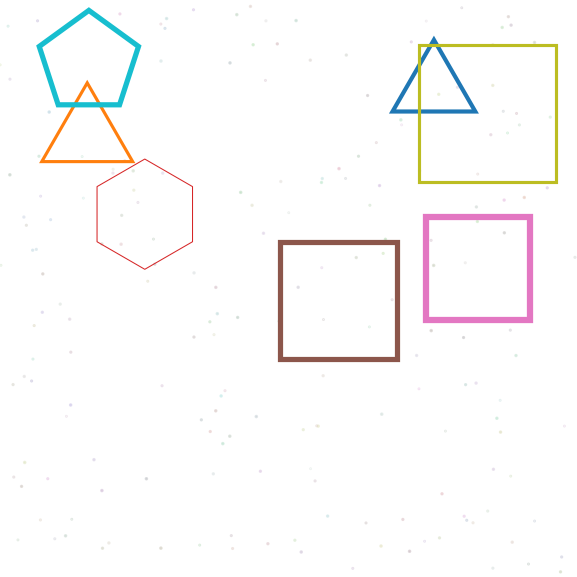[{"shape": "triangle", "thickness": 2, "radius": 0.41, "center": [0.751, 0.847]}, {"shape": "triangle", "thickness": 1.5, "radius": 0.45, "center": [0.151, 0.765]}, {"shape": "hexagon", "thickness": 0.5, "radius": 0.48, "center": [0.251, 0.628]}, {"shape": "square", "thickness": 2.5, "radius": 0.51, "center": [0.586, 0.479]}, {"shape": "square", "thickness": 3, "radius": 0.45, "center": [0.828, 0.534]}, {"shape": "square", "thickness": 1.5, "radius": 0.59, "center": [0.844, 0.802]}, {"shape": "pentagon", "thickness": 2.5, "radius": 0.45, "center": [0.154, 0.891]}]